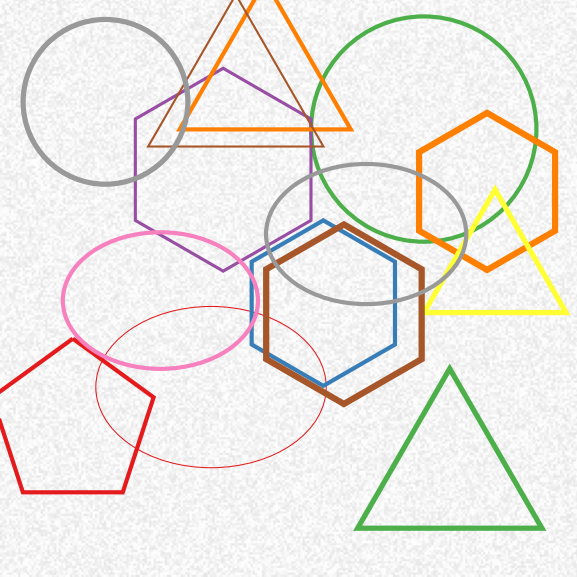[{"shape": "oval", "thickness": 0.5, "radius": 1.0, "center": [0.365, 0.329]}, {"shape": "pentagon", "thickness": 2, "radius": 0.74, "center": [0.126, 0.266]}, {"shape": "hexagon", "thickness": 2, "radius": 0.72, "center": [0.56, 0.474]}, {"shape": "triangle", "thickness": 2.5, "radius": 0.92, "center": [0.779, 0.177]}, {"shape": "circle", "thickness": 2, "radius": 0.98, "center": [0.734, 0.776]}, {"shape": "hexagon", "thickness": 1.5, "radius": 0.88, "center": [0.386, 0.705]}, {"shape": "triangle", "thickness": 2, "radius": 0.86, "center": [0.459, 0.861]}, {"shape": "hexagon", "thickness": 3, "radius": 0.68, "center": [0.843, 0.668]}, {"shape": "triangle", "thickness": 2.5, "radius": 0.71, "center": [0.857, 0.529]}, {"shape": "hexagon", "thickness": 3, "radius": 0.78, "center": [0.596, 0.455]}, {"shape": "triangle", "thickness": 1, "radius": 0.88, "center": [0.408, 0.833]}, {"shape": "oval", "thickness": 2, "radius": 0.84, "center": [0.278, 0.479]}, {"shape": "circle", "thickness": 2.5, "radius": 0.71, "center": [0.183, 0.823]}, {"shape": "oval", "thickness": 2, "radius": 0.87, "center": [0.634, 0.594]}]